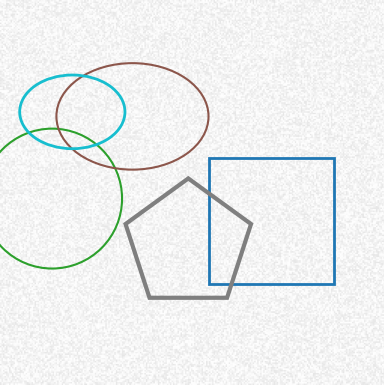[{"shape": "square", "thickness": 2, "radius": 0.81, "center": [0.706, 0.426]}, {"shape": "circle", "thickness": 1.5, "radius": 0.91, "center": [0.135, 0.484]}, {"shape": "oval", "thickness": 1.5, "radius": 0.99, "center": [0.344, 0.698]}, {"shape": "pentagon", "thickness": 3, "radius": 0.86, "center": [0.489, 0.365]}, {"shape": "oval", "thickness": 2, "radius": 0.68, "center": [0.188, 0.709]}]